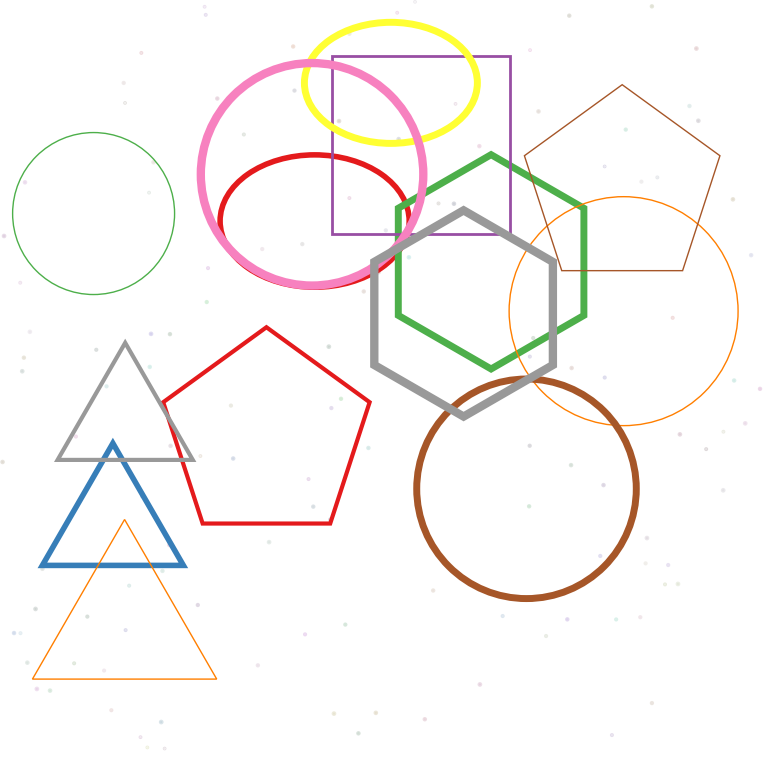[{"shape": "pentagon", "thickness": 1.5, "radius": 0.7, "center": [0.346, 0.434]}, {"shape": "oval", "thickness": 2, "radius": 0.61, "center": [0.409, 0.713]}, {"shape": "triangle", "thickness": 2, "radius": 0.53, "center": [0.147, 0.319]}, {"shape": "circle", "thickness": 0.5, "radius": 0.53, "center": [0.122, 0.723]}, {"shape": "hexagon", "thickness": 2.5, "radius": 0.7, "center": [0.638, 0.66]}, {"shape": "square", "thickness": 1, "radius": 0.58, "center": [0.546, 0.812]}, {"shape": "circle", "thickness": 0.5, "radius": 0.74, "center": [0.81, 0.596]}, {"shape": "triangle", "thickness": 0.5, "radius": 0.69, "center": [0.162, 0.187]}, {"shape": "oval", "thickness": 2.5, "radius": 0.56, "center": [0.508, 0.892]}, {"shape": "circle", "thickness": 2.5, "radius": 0.71, "center": [0.684, 0.365]}, {"shape": "pentagon", "thickness": 0.5, "radius": 0.67, "center": [0.808, 0.756]}, {"shape": "circle", "thickness": 3, "radius": 0.72, "center": [0.405, 0.774]}, {"shape": "hexagon", "thickness": 3, "radius": 0.67, "center": [0.602, 0.593]}, {"shape": "triangle", "thickness": 1.5, "radius": 0.51, "center": [0.163, 0.453]}]